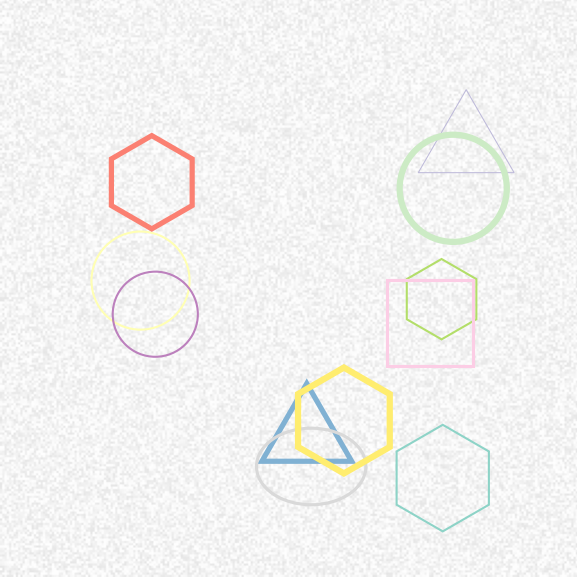[{"shape": "hexagon", "thickness": 1, "radius": 0.46, "center": [0.767, 0.171]}, {"shape": "circle", "thickness": 1, "radius": 0.42, "center": [0.243, 0.513]}, {"shape": "triangle", "thickness": 0.5, "radius": 0.48, "center": [0.807, 0.748]}, {"shape": "hexagon", "thickness": 2.5, "radius": 0.4, "center": [0.263, 0.684]}, {"shape": "triangle", "thickness": 2.5, "radius": 0.45, "center": [0.531, 0.245]}, {"shape": "hexagon", "thickness": 1, "radius": 0.35, "center": [0.765, 0.481]}, {"shape": "square", "thickness": 1.5, "radius": 0.37, "center": [0.745, 0.44]}, {"shape": "oval", "thickness": 1.5, "radius": 0.47, "center": [0.539, 0.191]}, {"shape": "circle", "thickness": 1, "radius": 0.37, "center": [0.269, 0.455]}, {"shape": "circle", "thickness": 3, "radius": 0.46, "center": [0.785, 0.673]}, {"shape": "hexagon", "thickness": 3, "radius": 0.46, "center": [0.596, 0.271]}]